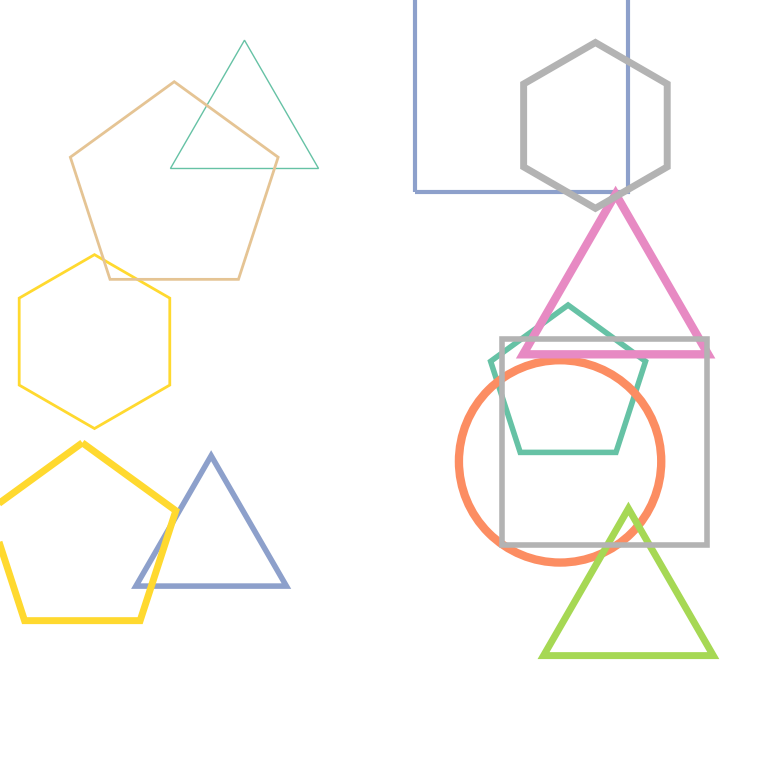[{"shape": "triangle", "thickness": 0.5, "radius": 0.56, "center": [0.318, 0.837]}, {"shape": "pentagon", "thickness": 2, "radius": 0.53, "center": [0.738, 0.498]}, {"shape": "circle", "thickness": 3, "radius": 0.66, "center": [0.727, 0.401]}, {"shape": "triangle", "thickness": 2, "radius": 0.56, "center": [0.274, 0.295]}, {"shape": "square", "thickness": 1.5, "radius": 0.69, "center": [0.677, 0.889]}, {"shape": "triangle", "thickness": 3, "radius": 0.69, "center": [0.8, 0.609]}, {"shape": "triangle", "thickness": 2.5, "radius": 0.64, "center": [0.816, 0.212]}, {"shape": "hexagon", "thickness": 1, "radius": 0.56, "center": [0.123, 0.556]}, {"shape": "pentagon", "thickness": 2.5, "radius": 0.64, "center": [0.107, 0.297]}, {"shape": "pentagon", "thickness": 1, "radius": 0.71, "center": [0.226, 0.752]}, {"shape": "square", "thickness": 2, "radius": 0.67, "center": [0.785, 0.426]}, {"shape": "hexagon", "thickness": 2.5, "radius": 0.54, "center": [0.773, 0.837]}]